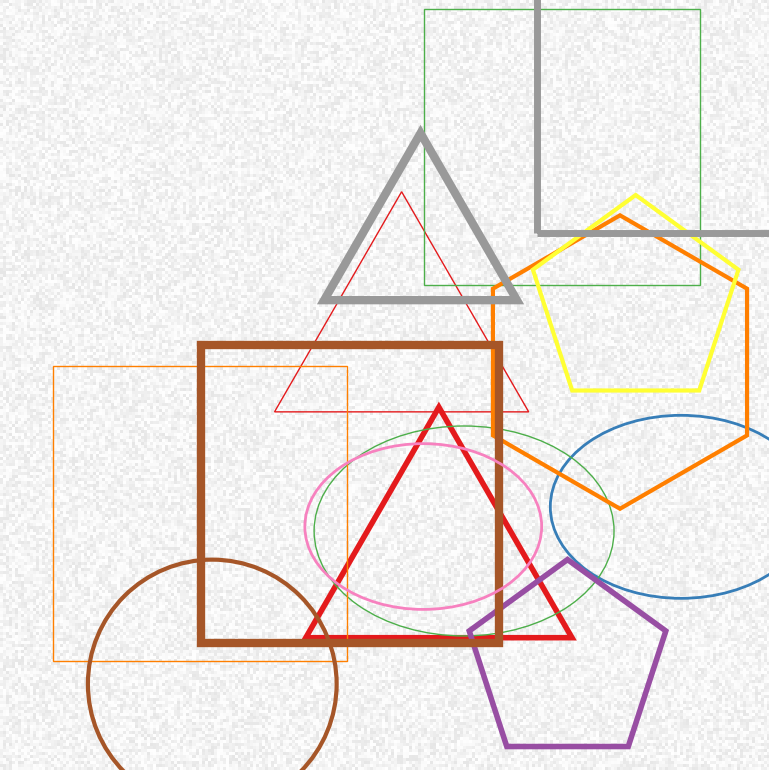[{"shape": "triangle", "thickness": 0.5, "radius": 0.95, "center": [0.522, 0.56]}, {"shape": "triangle", "thickness": 2, "radius": 1.0, "center": [0.57, 0.272]}, {"shape": "oval", "thickness": 1, "radius": 0.85, "center": [0.884, 0.342]}, {"shape": "square", "thickness": 0.5, "radius": 0.9, "center": [0.73, 0.809]}, {"shape": "oval", "thickness": 0.5, "radius": 0.97, "center": [0.603, 0.31]}, {"shape": "pentagon", "thickness": 2, "radius": 0.67, "center": [0.737, 0.139]}, {"shape": "hexagon", "thickness": 1.5, "radius": 0.95, "center": [0.805, 0.53]}, {"shape": "square", "thickness": 0.5, "radius": 0.96, "center": [0.26, 0.333]}, {"shape": "pentagon", "thickness": 1.5, "radius": 0.7, "center": [0.826, 0.606]}, {"shape": "circle", "thickness": 1.5, "radius": 0.81, "center": [0.276, 0.112]}, {"shape": "square", "thickness": 3, "radius": 0.97, "center": [0.454, 0.359]}, {"shape": "oval", "thickness": 1, "radius": 0.77, "center": [0.55, 0.316]}, {"shape": "square", "thickness": 2.5, "radius": 0.83, "center": [0.862, 0.863]}, {"shape": "triangle", "thickness": 3, "radius": 0.72, "center": [0.546, 0.682]}]